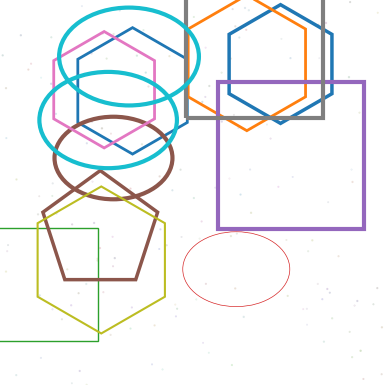[{"shape": "hexagon", "thickness": 2.5, "radius": 0.77, "center": [0.729, 0.834]}, {"shape": "hexagon", "thickness": 2, "radius": 0.82, "center": [0.344, 0.764]}, {"shape": "hexagon", "thickness": 2, "radius": 0.88, "center": [0.641, 0.837]}, {"shape": "square", "thickness": 1, "radius": 0.74, "center": [0.108, 0.26]}, {"shape": "oval", "thickness": 0.5, "radius": 0.69, "center": [0.614, 0.301]}, {"shape": "square", "thickness": 3, "radius": 0.95, "center": [0.756, 0.596]}, {"shape": "pentagon", "thickness": 2.5, "radius": 0.78, "center": [0.26, 0.4]}, {"shape": "oval", "thickness": 3, "radius": 0.77, "center": [0.295, 0.59]}, {"shape": "hexagon", "thickness": 2, "radius": 0.76, "center": [0.27, 0.767]}, {"shape": "square", "thickness": 3, "radius": 0.89, "center": [0.661, 0.871]}, {"shape": "hexagon", "thickness": 1.5, "radius": 0.95, "center": [0.263, 0.325]}, {"shape": "oval", "thickness": 3, "radius": 0.91, "center": [0.335, 0.853]}, {"shape": "oval", "thickness": 3, "radius": 0.89, "center": [0.281, 0.688]}]